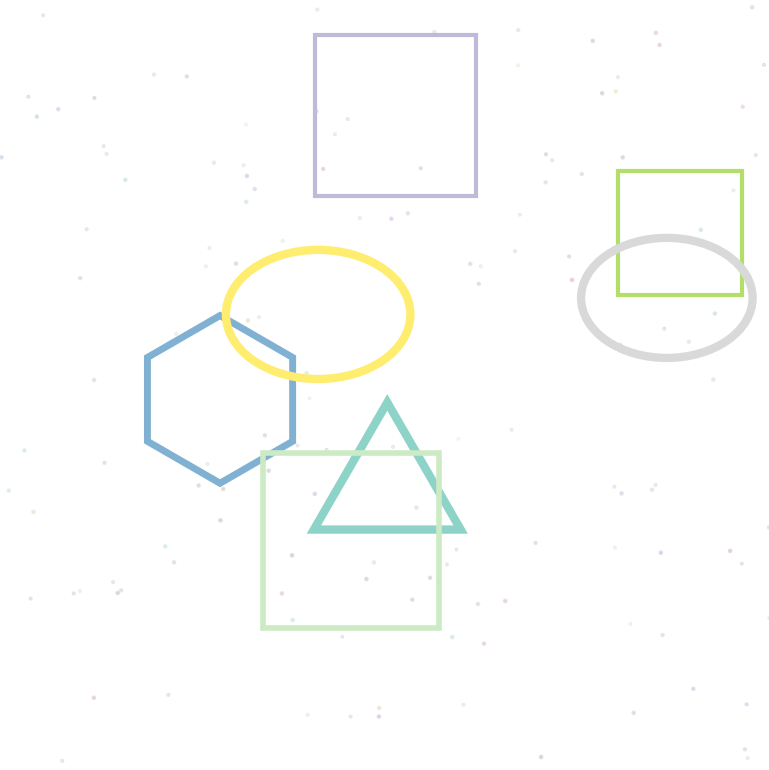[{"shape": "triangle", "thickness": 3, "radius": 0.55, "center": [0.503, 0.367]}, {"shape": "square", "thickness": 1.5, "radius": 0.52, "center": [0.514, 0.85]}, {"shape": "hexagon", "thickness": 2.5, "radius": 0.54, "center": [0.286, 0.481]}, {"shape": "square", "thickness": 1.5, "radius": 0.4, "center": [0.883, 0.698]}, {"shape": "oval", "thickness": 3, "radius": 0.56, "center": [0.866, 0.613]}, {"shape": "square", "thickness": 2, "radius": 0.57, "center": [0.456, 0.298]}, {"shape": "oval", "thickness": 3, "radius": 0.6, "center": [0.413, 0.592]}]